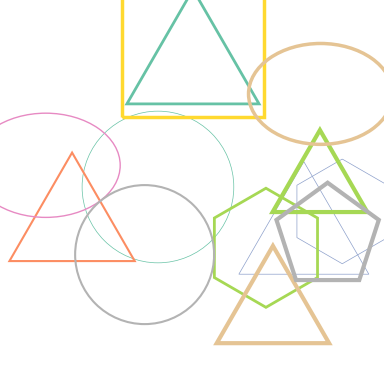[{"shape": "circle", "thickness": 0.5, "radius": 0.98, "center": [0.41, 0.514]}, {"shape": "triangle", "thickness": 2, "radius": 0.99, "center": [0.501, 0.829]}, {"shape": "triangle", "thickness": 1.5, "radius": 0.94, "center": [0.187, 0.416]}, {"shape": "hexagon", "thickness": 0.5, "radius": 0.68, "center": [0.889, 0.451]}, {"shape": "triangle", "thickness": 0.5, "radius": 0.97, "center": [0.789, 0.385]}, {"shape": "oval", "thickness": 1, "radius": 0.97, "center": [0.119, 0.571]}, {"shape": "hexagon", "thickness": 2, "radius": 0.77, "center": [0.691, 0.356]}, {"shape": "triangle", "thickness": 3, "radius": 0.71, "center": [0.831, 0.52]}, {"shape": "square", "thickness": 2.5, "radius": 0.93, "center": [0.502, 0.881]}, {"shape": "triangle", "thickness": 3, "radius": 0.84, "center": [0.709, 0.193]}, {"shape": "oval", "thickness": 2.5, "radius": 0.94, "center": [0.833, 0.756]}, {"shape": "circle", "thickness": 1.5, "radius": 0.9, "center": [0.376, 0.339]}, {"shape": "pentagon", "thickness": 3, "radius": 0.7, "center": [0.851, 0.386]}]